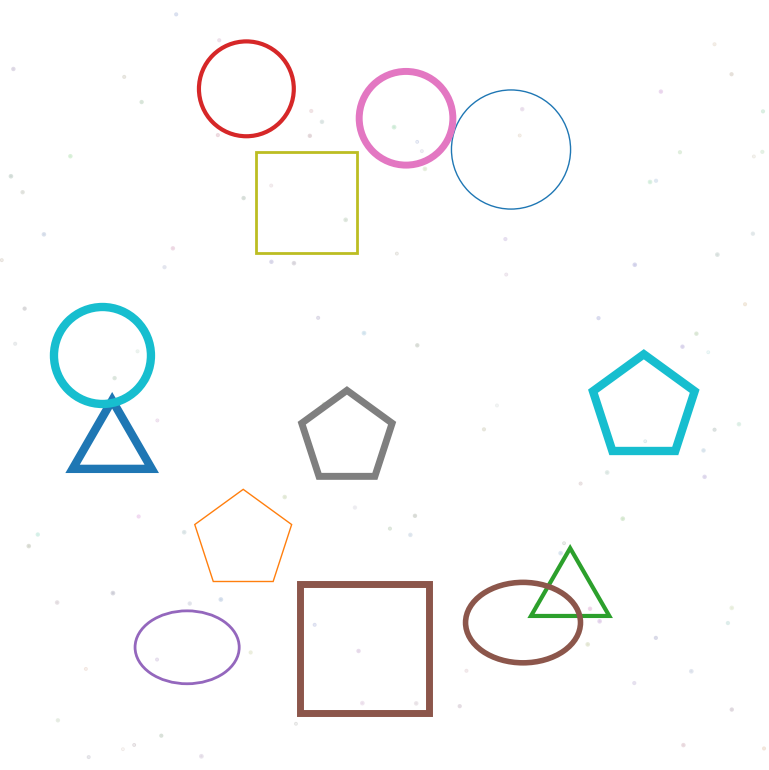[{"shape": "triangle", "thickness": 3, "radius": 0.3, "center": [0.146, 0.421]}, {"shape": "circle", "thickness": 0.5, "radius": 0.39, "center": [0.664, 0.806]}, {"shape": "pentagon", "thickness": 0.5, "radius": 0.33, "center": [0.316, 0.298]}, {"shape": "triangle", "thickness": 1.5, "radius": 0.29, "center": [0.74, 0.229]}, {"shape": "circle", "thickness": 1.5, "radius": 0.31, "center": [0.32, 0.885]}, {"shape": "oval", "thickness": 1, "radius": 0.34, "center": [0.243, 0.159]}, {"shape": "oval", "thickness": 2, "radius": 0.37, "center": [0.679, 0.191]}, {"shape": "square", "thickness": 2.5, "radius": 0.42, "center": [0.473, 0.158]}, {"shape": "circle", "thickness": 2.5, "radius": 0.3, "center": [0.527, 0.846]}, {"shape": "pentagon", "thickness": 2.5, "radius": 0.31, "center": [0.451, 0.431]}, {"shape": "square", "thickness": 1, "radius": 0.33, "center": [0.398, 0.737]}, {"shape": "pentagon", "thickness": 3, "radius": 0.35, "center": [0.836, 0.47]}, {"shape": "circle", "thickness": 3, "radius": 0.31, "center": [0.133, 0.538]}]